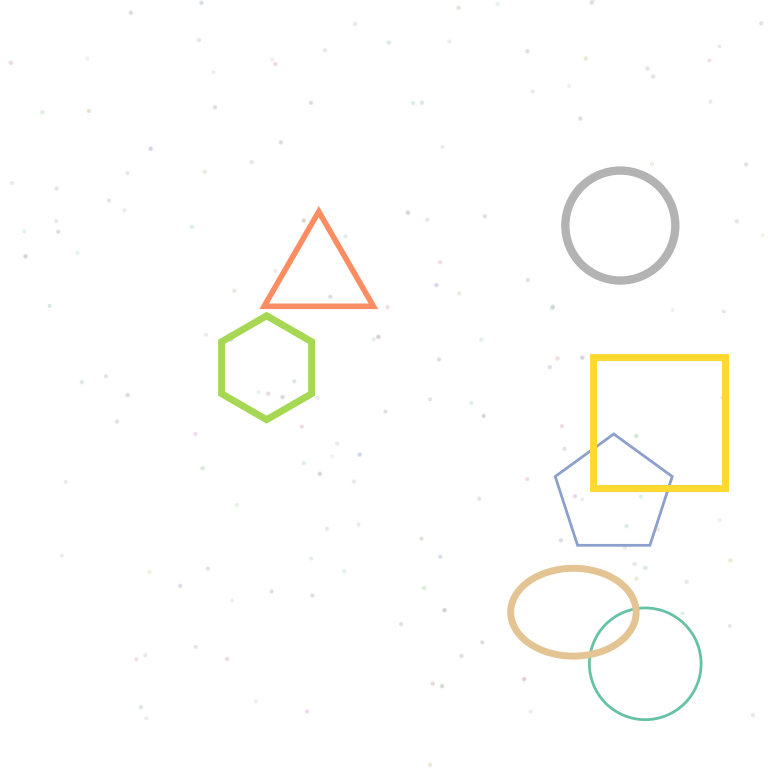[{"shape": "circle", "thickness": 1, "radius": 0.36, "center": [0.838, 0.138]}, {"shape": "triangle", "thickness": 2, "radius": 0.41, "center": [0.414, 0.643]}, {"shape": "pentagon", "thickness": 1, "radius": 0.4, "center": [0.797, 0.356]}, {"shape": "hexagon", "thickness": 2.5, "radius": 0.34, "center": [0.346, 0.522]}, {"shape": "square", "thickness": 2.5, "radius": 0.43, "center": [0.856, 0.451]}, {"shape": "oval", "thickness": 2.5, "radius": 0.41, "center": [0.745, 0.205]}, {"shape": "circle", "thickness": 3, "radius": 0.36, "center": [0.806, 0.707]}]